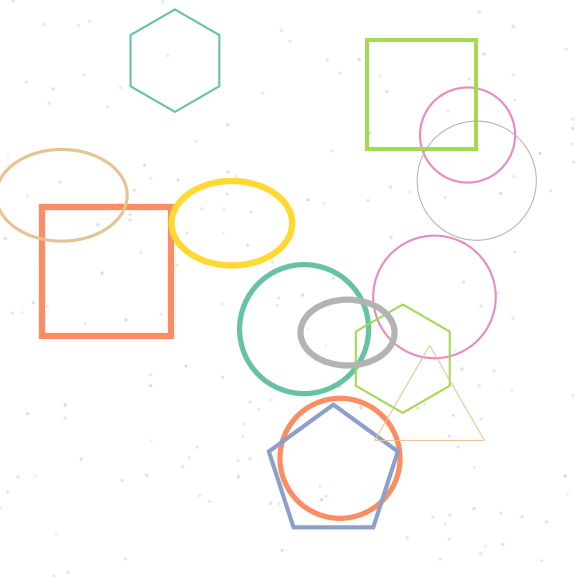[{"shape": "circle", "thickness": 2.5, "radius": 0.56, "center": [0.527, 0.429]}, {"shape": "hexagon", "thickness": 1, "radius": 0.44, "center": [0.303, 0.894]}, {"shape": "square", "thickness": 3, "radius": 0.56, "center": [0.184, 0.529]}, {"shape": "circle", "thickness": 2.5, "radius": 0.52, "center": [0.589, 0.206]}, {"shape": "pentagon", "thickness": 2, "radius": 0.59, "center": [0.577, 0.181]}, {"shape": "circle", "thickness": 1, "radius": 0.41, "center": [0.81, 0.765]}, {"shape": "circle", "thickness": 1, "radius": 0.53, "center": [0.752, 0.485]}, {"shape": "square", "thickness": 2, "radius": 0.47, "center": [0.729, 0.836]}, {"shape": "hexagon", "thickness": 1, "radius": 0.47, "center": [0.697, 0.378]}, {"shape": "oval", "thickness": 3, "radius": 0.52, "center": [0.402, 0.613]}, {"shape": "oval", "thickness": 1.5, "radius": 0.57, "center": [0.107, 0.661]}, {"shape": "triangle", "thickness": 0.5, "radius": 0.55, "center": [0.744, 0.291]}, {"shape": "oval", "thickness": 3, "radius": 0.41, "center": [0.602, 0.423]}, {"shape": "circle", "thickness": 0.5, "radius": 0.52, "center": [0.825, 0.686]}]